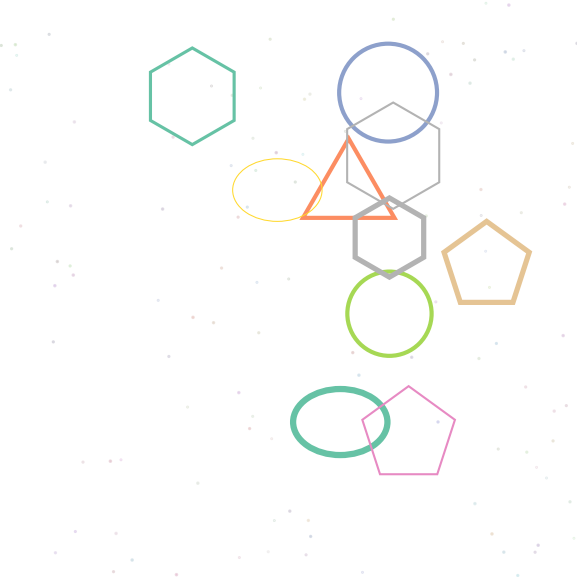[{"shape": "oval", "thickness": 3, "radius": 0.41, "center": [0.589, 0.268]}, {"shape": "hexagon", "thickness": 1.5, "radius": 0.42, "center": [0.333, 0.832]}, {"shape": "triangle", "thickness": 2, "radius": 0.46, "center": [0.604, 0.668]}, {"shape": "circle", "thickness": 2, "radius": 0.42, "center": [0.672, 0.839]}, {"shape": "pentagon", "thickness": 1, "radius": 0.42, "center": [0.708, 0.246]}, {"shape": "circle", "thickness": 2, "radius": 0.36, "center": [0.674, 0.456]}, {"shape": "oval", "thickness": 0.5, "radius": 0.39, "center": [0.48, 0.67]}, {"shape": "pentagon", "thickness": 2.5, "radius": 0.39, "center": [0.843, 0.538]}, {"shape": "hexagon", "thickness": 1, "radius": 0.46, "center": [0.681, 0.73]}, {"shape": "hexagon", "thickness": 2.5, "radius": 0.34, "center": [0.674, 0.588]}]